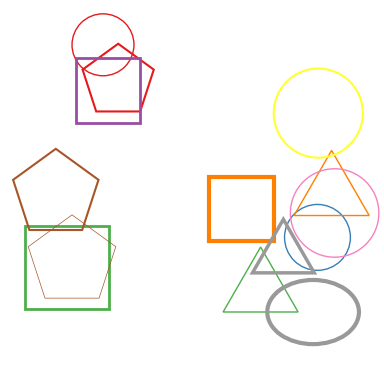[{"shape": "circle", "thickness": 1, "radius": 0.4, "center": [0.268, 0.884]}, {"shape": "pentagon", "thickness": 1.5, "radius": 0.49, "center": [0.307, 0.789]}, {"shape": "circle", "thickness": 1, "radius": 0.43, "center": [0.825, 0.383]}, {"shape": "triangle", "thickness": 1, "radius": 0.56, "center": [0.677, 0.246]}, {"shape": "square", "thickness": 2, "radius": 0.54, "center": [0.174, 0.305]}, {"shape": "square", "thickness": 2, "radius": 0.42, "center": [0.281, 0.765]}, {"shape": "square", "thickness": 3, "radius": 0.42, "center": [0.627, 0.458]}, {"shape": "triangle", "thickness": 1, "radius": 0.56, "center": [0.861, 0.497]}, {"shape": "circle", "thickness": 1.5, "radius": 0.58, "center": [0.827, 0.706]}, {"shape": "pentagon", "thickness": 0.5, "radius": 0.6, "center": [0.187, 0.322]}, {"shape": "pentagon", "thickness": 1.5, "radius": 0.58, "center": [0.145, 0.497]}, {"shape": "circle", "thickness": 1, "radius": 0.57, "center": [0.869, 0.447]}, {"shape": "oval", "thickness": 3, "radius": 0.6, "center": [0.813, 0.189]}, {"shape": "triangle", "thickness": 2.5, "radius": 0.46, "center": [0.736, 0.338]}]